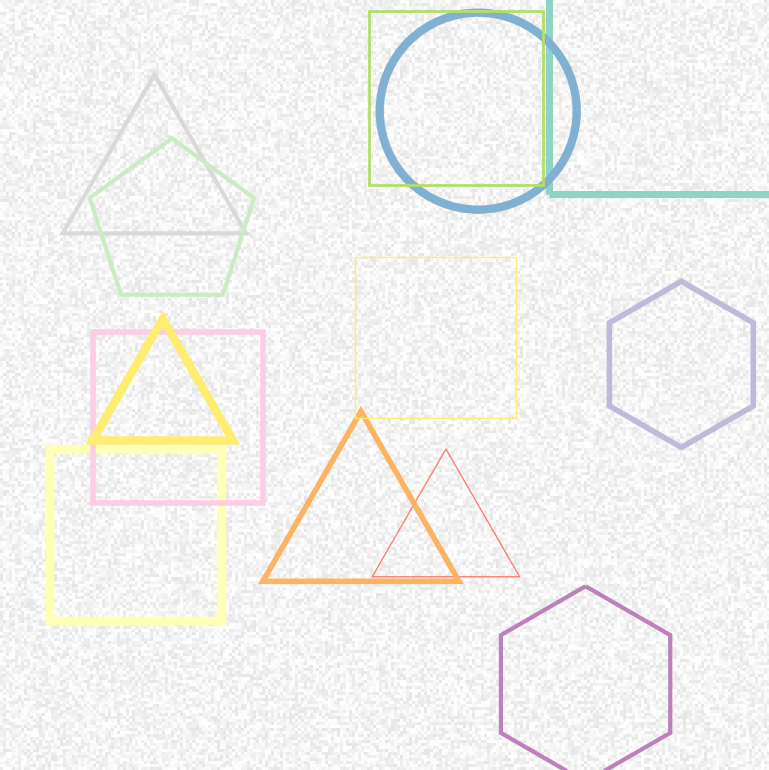[{"shape": "square", "thickness": 2.5, "radius": 0.72, "center": [0.858, 0.893]}, {"shape": "square", "thickness": 3, "radius": 0.56, "center": [0.177, 0.305]}, {"shape": "hexagon", "thickness": 2, "radius": 0.54, "center": [0.885, 0.527]}, {"shape": "triangle", "thickness": 0.5, "radius": 0.55, "center": [0.579, 0.306]}, {"shape": "circle", "thickness": 3, "radius": 0.64, "center": [0.621, 0.856]}, {"shape": "triangle", "thickness": 2, "radius": 0.74, "center": [0.469, 0.319]}, {"shape": "square", "thickness": 1, "radius": 0.56, "center": [0.592, 0.872]}, {"shape": "square", "thickness": 2, "radius": 0.55, "center": [0.231, 0.458]}, {"shape": "triangle", "thickness": 1.5, "radius": 0.69, "center": [0.201, 0.766]}, {"shape": "hexagon", "thickness": 1.5, "radius": 0.63, "center": [0.76, 0.112]}, {"shape": "pentagon", "thickness": 1.5, "radius": 0.56, "center": [0.223, 0.708]}, {"shape": "square", "thickness": 0.5, "radius": 0.52, "center": [0.565, 0.562]}, {"shape": "triangle", "thickness": 3, "radius": 0.53, "center": [0.211, 0.481]}]